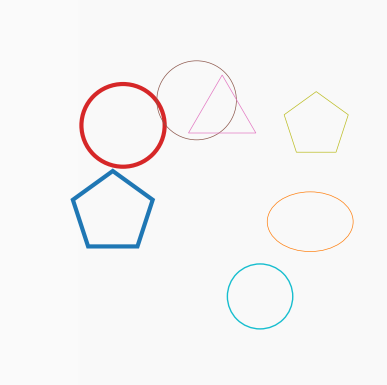[{"shape": "pentagon", "thickness": 3, "radius": 0.54, "center": [0.291, 0.448]}, {"shape": "oval", "thickness": 0.5, "radius": 0.55, "center": [0.801, 0.424]}, {"shape": "circle", "thickness": 3, "radius": 0.54, "center": [0.318, 0.674]}, {"shape": "circle", "thickness": 0.5, "radius": 0.51, "center": [0.507, 0.739]}, {"shape": "triangle", "thickness": 0.5, "radius": 0.5, "center": [0.573, 0.705]}, {"shape": "pentagon", "thickness": 0.5, "radius": 0.44, "center": [0.816, 0.675]}, {"shape": "circle", "thickness": 1, "radius": 0.42, "center": [0.671, 0.23]}]